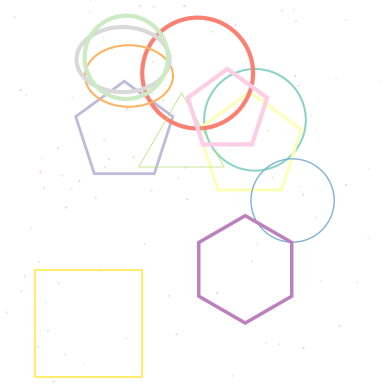[{"shape": "circle", "thickness": 1.5, "radius": 0.66, "center": [0.662, 0.689]}, {"shape": "pentagon", "thickness": 2, "radius": 0.7, "center": [0.649, 0.62]}, {"shape": "pentagon", "thickness": 2, "radius": 0.66, "center": [0.323, 0.656]}, {"shape": "circle", "thickness": 3, "radius": 0.72, "center": [0.513, 0.81]}, {"shape": "circle", "thickness": 1, "radius": 0.54, "center": [0.76, 0.479]}, {"shape": "oval", "thickness": 1.5, "radius": 0.57, "center": [0.335, 0.803]}, {"shape": "triangle", "thickness": 0.5, "radius": 0.64, "center": [0.471, 0.63]}, {"shape": "pentagon", "thickness": 3, "radius": 0.54, "center": [0.591, 0.713]}, {"shape": "oval", "thickness": 3, "radius": 0.6, "center": [0.319, 0.845]}, {"shape": "hexagon", "thickness": 2.5, "radius": 0.7, "center": [0.637, 0.3]}, {"shape": "circle", "thickness": 3, "radius": 0.54, "center": [0.328, 0.851]}, {"shape": "square", "thickness": 1.5, "radius": 0.69, "center": [0.229, 0.16]}]